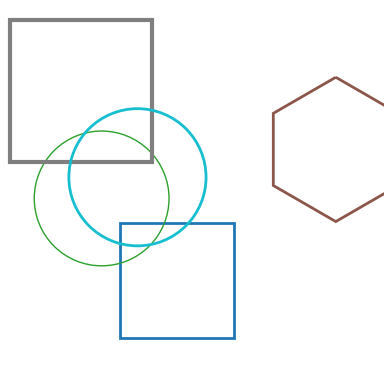[{"shape": "square", "thickness": 2, "radius": 0.74, "center": [0.46, 0.271]}, {"shape": "circle", "thickness": 1, "radius": 0.88, "center": [0.264, 0.485]}, {"shape": "hexagon", "thickness": 2, "radius": 0.94, "center": [0.872, 0.612]}, {"shape": "square", "thickness": 3, "radius": 0.92, "center": [0.21, 0.764]}, {"shape": "circle", "thickness": 2, "radius": 0.89, "center": [0.357, 0.54]}]